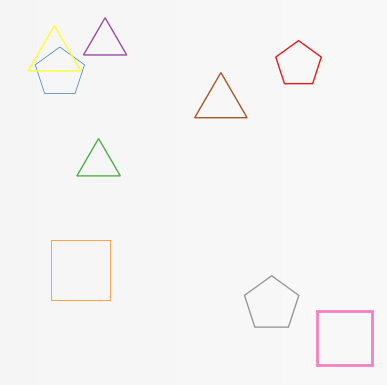[{"shape": "pentagon", "thickness": 1, "radius": 0.31, "center": [0.77, 0.833]}, {"shape": "pentagon", "thickness": 0.5, "radius": 0.33, "center": [0.154, 0.811]}, {"shape": "triangle", "thickness": 1, "radius": 0.32, "center": [0.254, 0.575]}, {"shape": "triangle", "thickness": 1, "radius": 0.32, "center": [0.271, 0.889]}, {"shape": "square", "thickness": 0.5, "radius": 0.39, "center": [0.208, 0.299]}, {"shape": "triangle", "thickness": 1, "radius": 0.39, "center": [0.141, 0.855]}, {"shape": "triangle", "thickness": 1, "radius": 0.39, "center": [0.57, 0.733]}, {"shape": "square", "thickness": 2, "radius": 0.35, "center": [0.889, 0.121]}, {"shape": "pentagon", "thickness": 1, "radius": 0.37, "center": [0.701, 0.21]}]